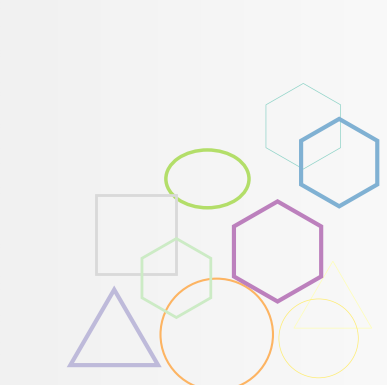[{"shape": "hexagon", "thickness": 0.5, "radius": 0.56, "center": [0.783, 0.672]}, {"shape": "triangle", "thickness": 0.5, "radius": 0.58, "center": [0.859, 0.206]}, {"shape": "triangle", "thickness": 3, "radius": 0.65, "center": [0.295, 0.117]}, {"shape": "hexagon", "thickness": 3, "radius": 0.57, "center": [0.875, 0.578]}, {"shape": "circle", "thickness": 1.5, "radius": 0.73, "center": [0.559, 0.131]}, {"shape": "oval", "thickness": 2.5, "radius": 0.54, "center": [0.535, 0.535]}, {"shape": "square", "thickness": 2, "radius": 0.51, "center": [0.351, 0.391]}, {"shape": "hexagon", "thickness": 3, "radius": 0.65, "center": [0.716, 0.347]}, {"shape": "hexagon", "thickness": 2, "radius": 0.51, "center": [0.455, 0.278]}, {"shape": "circle", "thickness": 0.5, "radius": 0.51, "center": [0.822, 0.121]}]